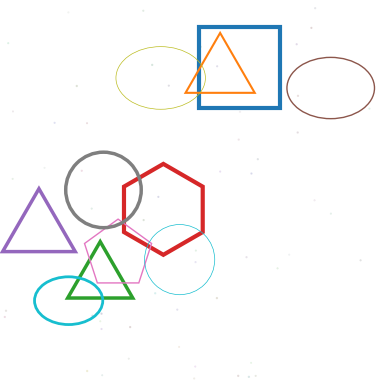[{"shape": "square", "thickness": 3, "radius": 0.53, "center": [0.622, 0.826]}, {"shape": "triangle", "thickness": 1.5, "radius": 0.52, "center": [0.572, 0.811]}, {"shape": "triangle", "thickness": 2.5, "radius": 0.49, "center": [0.26, 0.275]}, {"shape": "hexagon", "thickness": 3, "radius": 0.59, "center": [0.424, 0.456]}, {"shape": "triangle", "thickness": 2.5, "radius": 0.54, "center": [0.101, 0.401]}, {"shape": "oval", "thickness": 1, "radius": 0.57, "center": [0.859, 0.771]}, {"shape": "pentagon", "thickness": 1, "radius": 0.46, "center": [0.307, 0.339]}, {"shape": "circle", "thickness": 2.5, "radius": 0.49, "center": [0.269, 0.507]}, {"shape": "oval", "thickness": 0.5, "radius": 0.58, "center": [0.417, 0.798]}, {"shape": "oval", "thickness": 2, "radius": 0.44, "center": [0.178, 0.219]}, {"shape": "circle", "thickness": 0.5, "radius": 0.46, "center": [0.467, 0.326]}]